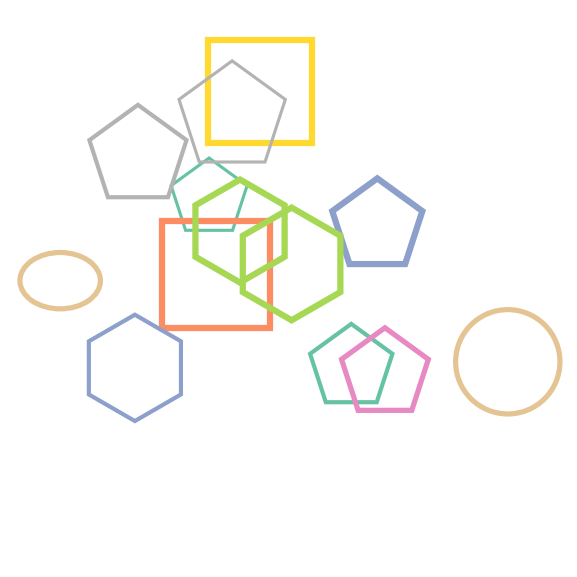[{"shape": "pentagon", "thickness": 2, "radius": 0.37, "center": [0.608, 0.363]}, {"shape": "pentagon", "thickness": 1.5, "radius": 0.35, "center": [0.362, 0.656]}, {"shape": "square", "thickness": 3, "radius": 0.47, "center": [0.374, 0.524]}, {"shape": "pentagon", "thickness": 3, "radius": 0.41, "center": [0.653, 0.608]}, {"shape": "hexagon", "thickness": 2, "radius": 0.46, "center": [0.234, 0.362]}, {"shape": "pentagon", "thickness": 2.5, "radius": 0.4, "center": [0.667, 0.353]}, {"shape": "hexagon", "thickness": 3, "radius": 0.45, "center": [0.416, 0.599]}, {"shape": "hexagon", "thickness": 3, "radius": 0.49, "center": [0.505, 0.542]}, {"shape": "square", "thickness": 3, "radius": 0.45, "center": [0.45, 0.841]}, {"shape": "oval", "thickness": 2.5, "radius": 0.35, "center": [0.104, 0.513]}, {"shape": "circle", "thickness": 2.5, "radius": 0.45, "center": [0.879, 0.373]}, {"shape": "pentagon", "thickness": 2, "radius": 0.44, "center": [0.239, 0.729]}, {"shape": "pentagon", "thickness": 1.5, "radius": 0.48, "center": [0.402, 0.797]}]